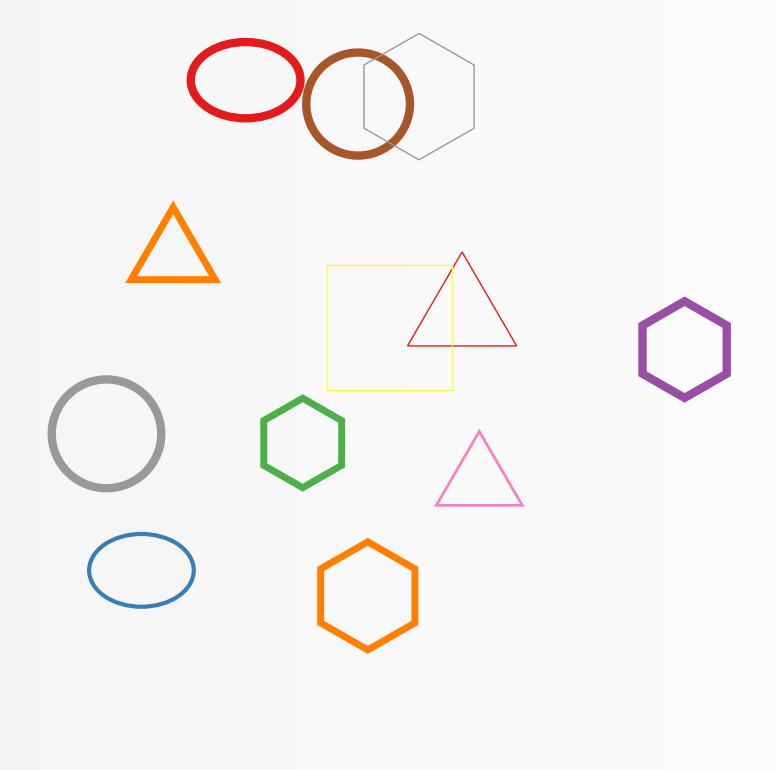[{"shape": "triangle", "thickness": 0.5, "radius": 0.41, "center": [0.596, 0.591]}, {"shape": "oval", "thickness": 3, "radius": 0.35, "center": [0.317, 0.896]}, {"shape": "oval", "thickness": 1.5, "radius": 0.34, "center": [0.183, 0.259]}, {"shape": "hexagon", "thickness": 2.5, "radius": 0.29, "center": [0.391, 0.425]}, {"shape": "hexagon", "thickness": 3, "radius": 0.31, "center": [0.883, 0.546]}, {"shape": "triangle", "thickness": 2.5, "radius": 0.31, "center": [0.223, 0.668]}, {"shape": "hexagon", "thickness": 2.5, "radius": 0.35, "center": [0.475, 0.226]}, {"shape": "square", "thickness": 0.5, "radius": 0.4, "center": [0.503, 0.575]}, {"shape": "circle", "thickness": 3, "radius": 0.33, "center": [0.462, 0.865]}, {"shape": "triangle", "thickness": 1, "radius": 0.32, "center": [0.618, 0.376]}, {"shape": "circle", "thickness": 3, "radius": 0.35, "center": [0.137, 0.437]}, {"shape": "hexagon", "thickness": 0.5, "radius": 0.41, "center": [0.541, 0.875]}]